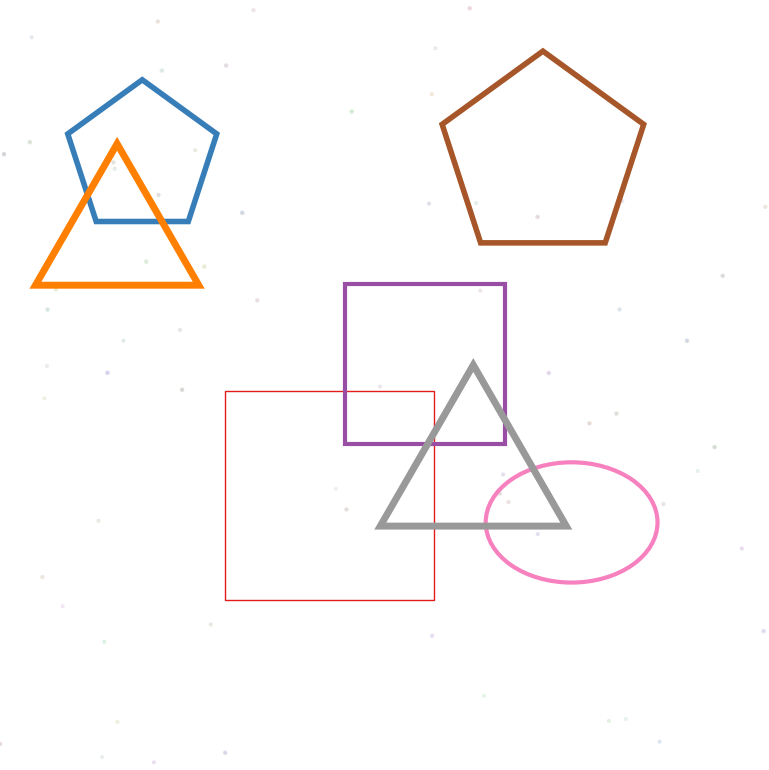[{"shape": "square", "thickness": 0.5, "radius": 0.68, "center": [0.428, 0.357]}, {"shape": "pentagon", "thickness": 2, "radius": 0.51, "center": [0.185, 0.795]}, {"shape": "square", "thickness": 1.5, "radius": 0.52, "center": [0.552, 0.527]}, {"shape": "triangle", "thickness": 2.5, "radius": 0.61, "center": [0.152, 0.691]}, {"shape": "pentagon", "thickness": 2, "radius": 0.69, "center": [0.705, 0.796]}, {"shape": "oval", "thickness": 1.5, "radius": 0.56, "center": [0.742, 0.322]}, {"shape": "triangle", "thickness": 2.5, "radius": 0.7, "center": [0.615, 0.386]}]